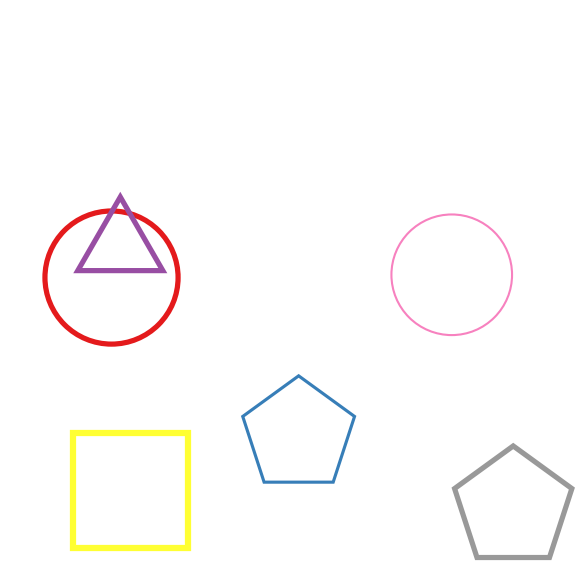[{"shape": "circle", "thickness": 2.5, "radius": 0.58, "center": [0.193, 0.519]}, {"shape": "pentagon", "thickness": 1.5, "radius": 0.51, "center": [0.517, 0.247]}, {"shape": "triangle", "thickness": 2.5, "radius": 0.43, "center": [0.208, 0.573]}, {"shape": "square", "thickness": 3, "radius": 0.5, "center": [0.225, 0.15]}, {"shape": "circle", "thickness": 1, "radius": 0.52, "center": [0.782, 0.523]}, {"shape": "pentagon", "thickness": 2.5, "radius": 0.53, "center": [0.889, 0.12]}]